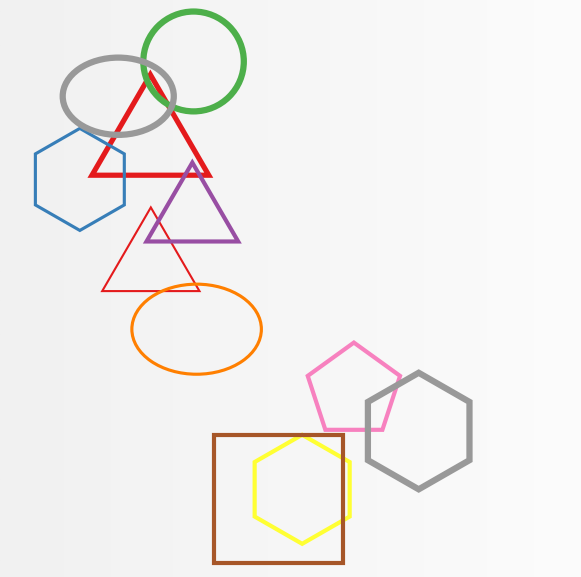[{"shape": "triangle", "thickness": 2.5, "radius": 0.58, "center": [0.259, 0.754]}, {"shape": "triangle", "thickness": 1, "radius": 0.48, "center": [0.259, 0.543]}, {"shape": "hexagon", "thickness": 1.5, "radius": 0.44, "center": [0.137, 0.688]}, {"shape": "circle", "thickness": 3, "radius": 0.43, "center": [0.333, 0.893]}, {"shape": "triangle", "thickness": 2, "radius": 0.46, "center": [0.331, 0.627]}, {"shape": "oval", "thickness": 1.5, "radius": 0.56, "center": [0.338, 0.429]}, {"shape": "hexagon", "thickness": 2, "radius": 0.47, "center": [0.52, 0.152]}, {"shape": "square", "thickness": 2, "radius": 0.55, "center": [0.48, 0.136]}, {"shape": "pentagon", "thickness": 2, "radius": 0.42, "center": [0.609, 0.322]}, {"shape": "oval", "thickness": 3, "radius": 0.48, "center": [0.203, 0.832]}, {"shape": "hexagon", "thickness": 3, "radius": 0.5, "center": [0.72, 0.253]}]